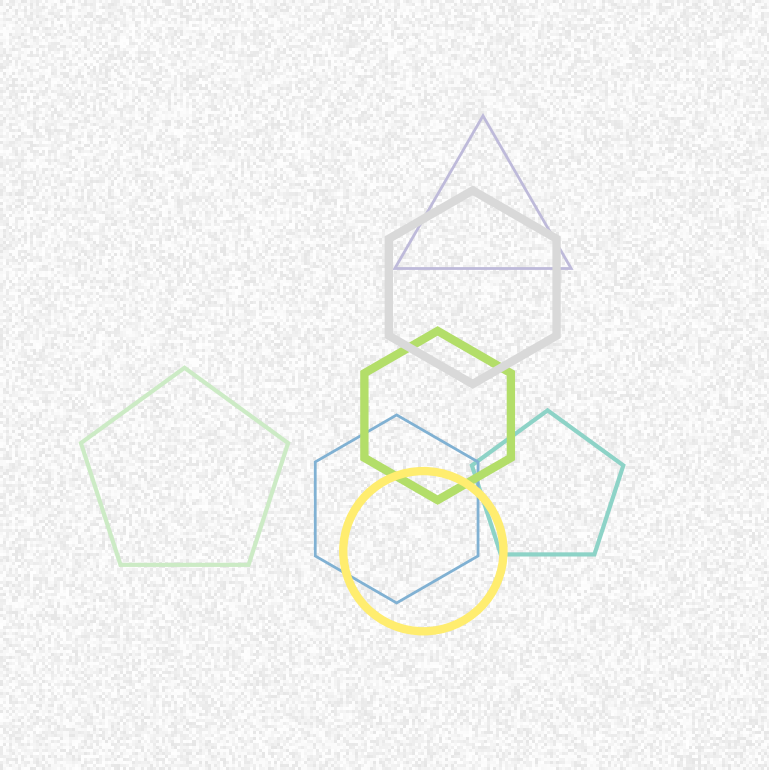[{"shape": "pentagon", "thickness": 1.5, "radius": 0.52, "center": [0.711, 0.364]}, {"shape": "triangle", "thickness": 1, "radius": 0.66, "center": [0.627, 0.717]}, {"shape": "hexagon", "thickness": 1, "radius": 0.61, "center": [0.515, 0.339]}, {"shape": "hexagon", "thickness": 3, "radius": 0.55, "center": [0.568, 0.46]}, {"shape": "hexagon", "thickness": 3, "radius": 0.63, "center": [0.614, 0.627]}, {"shape": "pentagon", "thickness": 1.5, "radius": 0.71, "center": [0.24, 0.381]}, {"shape": "circle", "thickness": 3, "radius": 0.52, "center": [0.55, 0.284]}]